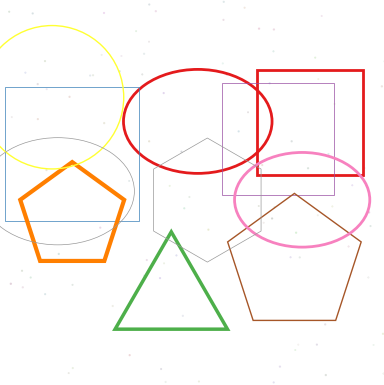[{"shape": "square", "thickness": 2, "radius": 0.68, "center": [0.805, 0.682]}, {"shape": "oval", "thickness": 2, "radius": 0.96, "center": [0.514, 0.685]}, {"shape": "square", "thickness": 0.5, "radius": 0.87, "center": [0.187, 0.6]}, {"shape": "triangle", "thickness": 2.5, "radius": 0.84, "center": [0.445, 0.229]}, {"shape": "square", "thickness": 0.5, "radius": 0.73, "center": [0.723, 0.64]}, {"shape": "pentagon", "thickness": 3, "radius": 0.71, "center": [0.188, 0.437]}, {"shape": "circle", "thickness": 1, "radius": 0.93, "center": [0.135, 0.747]}, {"shape": "pentagon", "thickness": 1, "radius": 0.91, "center": [0.765, 0.315]}, {"shape": "oval", "thickness": 2, "radius": 0.88, "center": [0.785, 0.481]}, {"shape": "hexagon", "thickness": 0.5, "radius": 0.81, "center": [0.539, 0.48]}, {"shape": "oval", "thickness": 0.5, "radius": 0.99, "center": [0.15, 0.503]}]